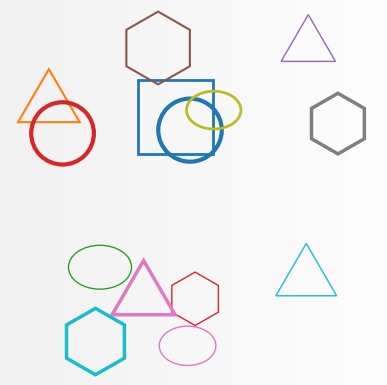[{"shape": "circle", "thickness": 3, "radius": 0.41, "center": [0.49, 0.662]}, {"shape": "square", "thickness": 2, "radius": 0.48, "center": [0.453, 0.695]}, {"shape": "triangle", "thickness": 1.5, "radius": 0.46, "center": [0.126, 0.729]}, {"shape": "oval", "thickness": 1, "radius": 0.41, "center": [0.258, 0.306]}, {"shape": "hexagon", "thickness": 1, "radius": 0.35, "center": [0.503, 0.224]}, {"shape": "circle", "thickness": 3, "radius": 0.4, "center": [0.161, 0.654]}, {"shape": "triangle", "thickness": 1, "radius": 0.4, "center": [0.796, 0.881]}, {"shape": "hexagon", "thickness": 1.5, "radius": 0.47, "center": [0.408, 0.875]}, {"shape": "oval", "thickness": 1, "radius": 0.37, "center": [0.484, 0.102]}, {"shape": "triangle", "thickness": 2.5, "radius": 0.47, "center": [0.371, 0.229]}, {"shape": "hexagon", "thickness": 2.5, "radius": 0.39, "center": [0.872, 0.679]}, {"shape": "oval", "thickness": 2, "radius": 0.35, "center": [0.552, 0.714]}, {"shape": "triangle", "thickness": 1, "radius": 0.45, "center": [0.79, 0.277]}, {"shape": "hexagon", "thickness": 2.5, "radius": 0.43, "center": [0.246, 0.113]}]